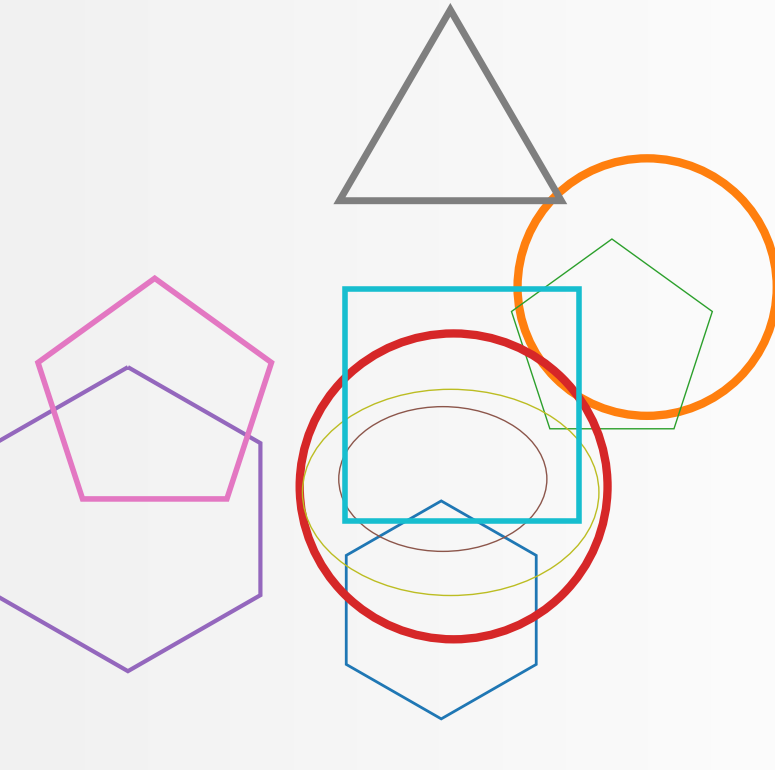[{"shape": "hexagon", "thickness": 1, "radius": 0.71, "center": [0.569, 0.208]}, {"shape": "circle", "thickness": 3, "radius": 0.84, "center": [0.835, 0.627]}, {"shape": "pentagon", "thickness": 0.5, "radius": 0.68, "center": [0.79, 0.553]}, {"shape": "circle", "thickness": 3, "radius": 0.99, "center": [0.585, 0.368]}, {"shape": "hexagon", "thickness": 1.5, "radius": 0.99, "center": [0.165, 0.326]}, {"shape": "oval", "thickness": 0.5, "radius": 0.67, "center": [0.571, 0.378]}, {"shape": "pentagon", "thickness": 2, "radius": 0.79, "center": [0.2, 0.48]}, {"shape": "triangle", "thickness": 2.5, "radius": 0.83, "center": [0.581, 0.822]}, {"shape": "oval", "thickness": 0.5, "radius": 0.96, "center": [0.582, 0.361]}, {"shape": "square", "thickness": 2, "radius": 0.75, "center": [0.596, 0.474]}]